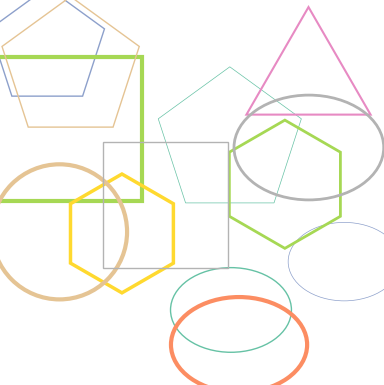[{"shape": "oval", "thickness": 1, "radius": 0.79, "center": [0.6, 0.195]}, {"shape": "pentagon", "thickness": 0.5, "radius": 0.98, "center": [0.597, 0.631]}, {"shape": "oval", "thickness": 3, "radius": 0.88, "center": [0.621, 0.105]}, {"shape": "pentagon", "thickness": 1, "radius": 0.78, "center": [0.123, 0.877]}, {"shape": "oval", "thickness": 0.5, "radius": 0.73, "center": [0.894, 0.32]}, {"shape": "triangle", "thickness": 1.5, "radius": 0.93, "center": [0.801, 0.795]}, {"shape": "square", "thickness": 3, "radius": 0.93, "center": [0.182, 0.664]}, {"shape": "hexagon", "thickness": 2, "radius": 0.83, "center": [0.74, 0.521]}, {"shape": "hexagon", "thickness": 2.5, "radius": 0.77, "center": [0.317, 0.394]}, {"shape": "circle", "thickness": 3, "radius": 0.88, "center": [0.155, 0.398]}, {"shape": "pentagon", "thickness": 1, "radius": 0.94, "center": [0.183, 0.821]}, {"shape": "oval", "thickness": 2, "radius": 0.97, "center": [0.802, 0.617]}, {"shape": "square", "thickness": 1, "radius": 0.81, "center": [0.43, 0.467]}]